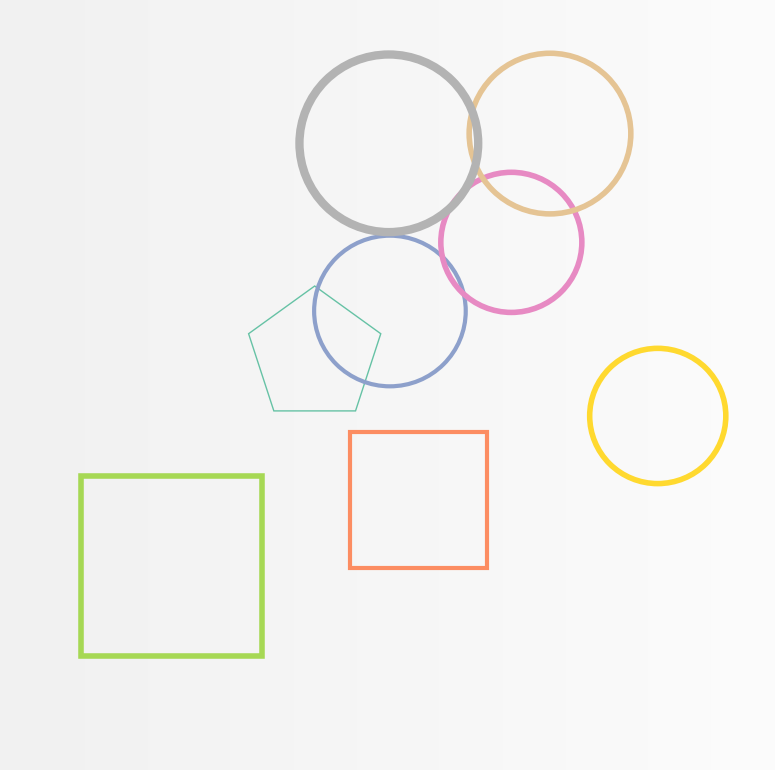[{"shape": "pentagon", "thickness": 0.5, "radius": 0.45, "center": [0.406, 0.539]}, {"shape": "square", "thickness": 1.5, "radius": 0.44, "center": [0.541, 0.351]}, {"shape": "circle", "thickness": 1.5, "radius": 0.49, "center": [0.503, 0.596]}, {"shape": "circle", "thickness": 2, "radius": 0.45, "center": [0.66, 0.685]}, {"shape": "square", "thickness": 2, "radius": 0.58, "center": [0.221, 0.265]}, {"shape": "circle", "thickness": 2, "radius": 0.44, "center": [0.849, 0.46]}, {"shape": "circle", "thickness": 2, "radius": 0.52, "center": [0.71, 0.827]}, {"shape": "circle", "thickness": 3, "radius": 0.58, "center": [0.502, 0.814]}]